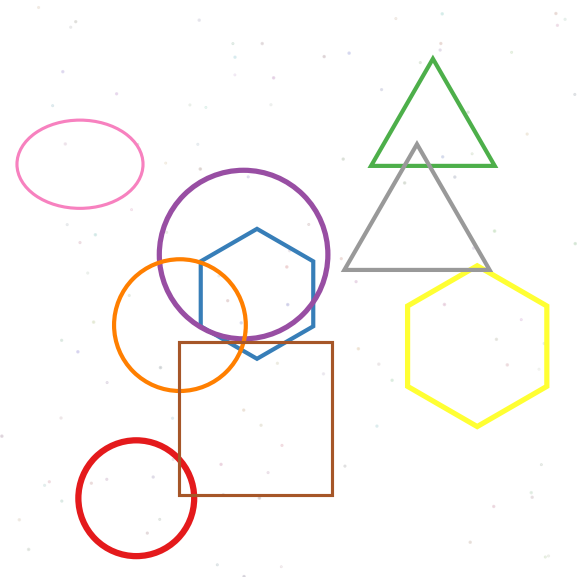[{"shape": "circle", "thickness": 3, "radius": 0.5, "center": [0.236, 0.136]}, {"shape": "hexagon", "thickness": 2, "radius": 0.56, "center": [0.445, 0.49]}, {"shape": "triangle", "thickness": 2, "radius": 0.62, "center": [0.75, 0.774]}, {"shape": "circle", "thickness": 2.5, "radius": 0.73, "center": [0.422, 0.558]}, {"shape": "circle", "thickness": 2, "radius": 0.57, "center": [0.312, 0.436]}, {"shape": "hexagon", "thickness": 2.5, "radius": 0.7, "center": [0.826, 0.4]}, {"shape": "square", "thickness": 1.5, "radius": 0.66, "center": [0.442, 0.275]}, {"shape": "oval", "thickness": 1.5, "radius": 0.55, "center": [0.139, 0.715]}, {"shape": "triangle", "thickness": 2, "radius": 0.73, "center": [0.722, 0.604]}]